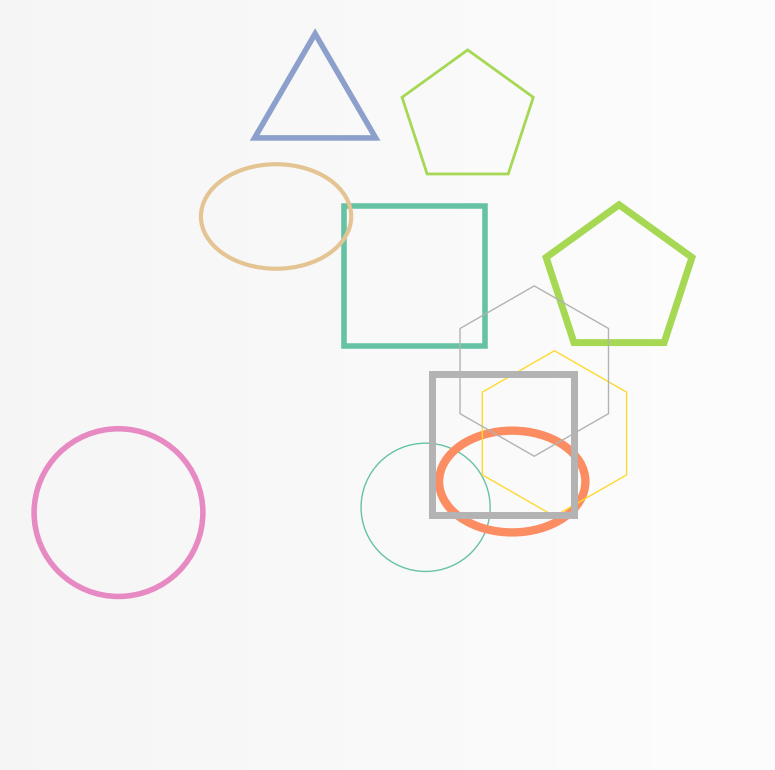[{"shape": "circle", "thickness": 0.5, "radius": 0.42, "center": [0.549, 0.341]}, {"shape": "square", "thickness": 2, "radius": 0.46, "center": [0.534, 0.641]}, {"shape": "oval", "thickness": 3, "radius": 0.47, "center": [0.661, 0.375]}, {"shape": "triangle", "thickness": 2, "radius": 0.45, "center": [0.407, 0.866]}, {"shape": "circle", "thickness": 2, "radius": 0.54, "center": [0.153, 0.334]}, {"shape": "pentagon", "thickness": 2.5, "radius": 0.49, "center": [0.799, 0.635]}, {"shape": "pentagon", "thickness": 1, "radius": 0.45, "center": [0.603, 0.846]}, {"shape": "hexagon", "thickness": 0.5, "radius": 0.54, "center": [0.715, 0.437]}, {"shape": "oval", "thickness": 1.5, "radius": 0.48, "center": [0.356, 0.719]}, {"shape": "square", "thickness": 2.5, "radius": 0.46, "center": [0.648, 0.423]}, {"shape": "hexagon", "thickness": 0.5, "radius": 0.55, "center": [0.689, 0.518]}]